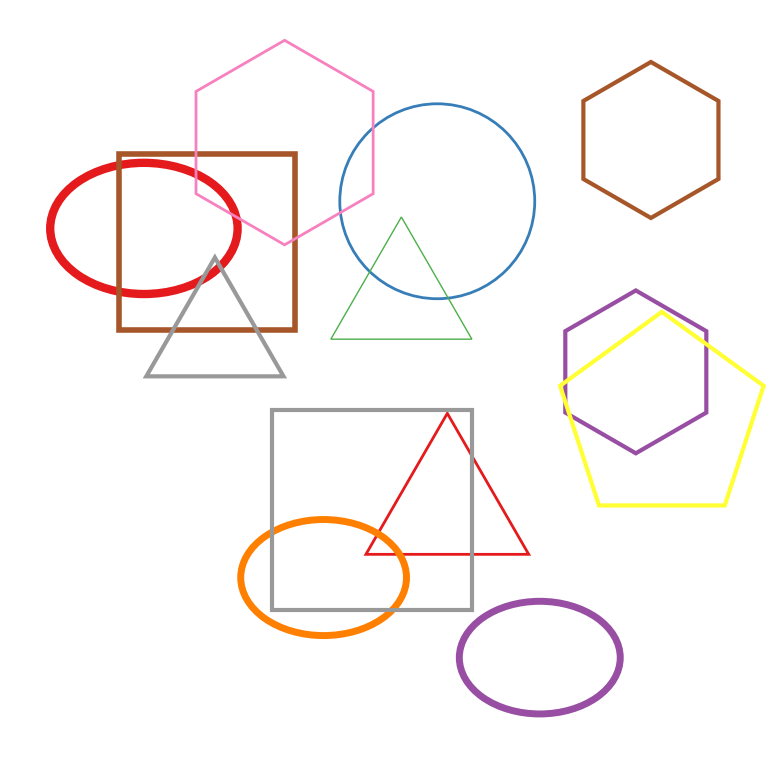[{"shape": "oval", "thickness": 3, "radius": 0.61, "center": [0.187, 0.703]}, {"shape": "triangle", "thickness": 1, "radius": 0.61, "center": [0.581, 0.341]}, {"shape": "circle", "thickness": 1, "radius": 0.63, "center": [0.568, 0.739]}, {"shape": "triangle", "thickness": 0.5, "radius": 0.53, "center": [0.521, 0.612]}, {"shape": "hexagon", "thickness": 1.5, "radius": 0.53, "center": [0.826, 0.517]}, {"shape": "oval", "thickness": 2.5, "radius": 0.52, "center": [0.701, 0.146]}, {"shape": "oval", "thickness": 2.5, "radius": 0.54, "center": [0.42, 0.25]}, {"shape": "pentagon", "thickness": 1.5, "radius": 0.69, "center": [0.86, 0.456]}, {"shape": "hexagon", "thickness": 1.5, "radius": 0.51, "center": [0.845, 0.818]}, {"shape": "square", "thickness": 2, "radius": 0.57, "center": [0.269, 0.686]}, {"shape": "hexagon", "thickness": 1, "radius": 0.66, "center": [0.37, 0.815]}, {"shape": "square", "thickness": 1.5, "radius": 0.65, "center": [0.483, 0.338]}, {"shape": "triangle", "thickness": 1.5, "radius": 0.51, "center": [0.279, 0.563]}]